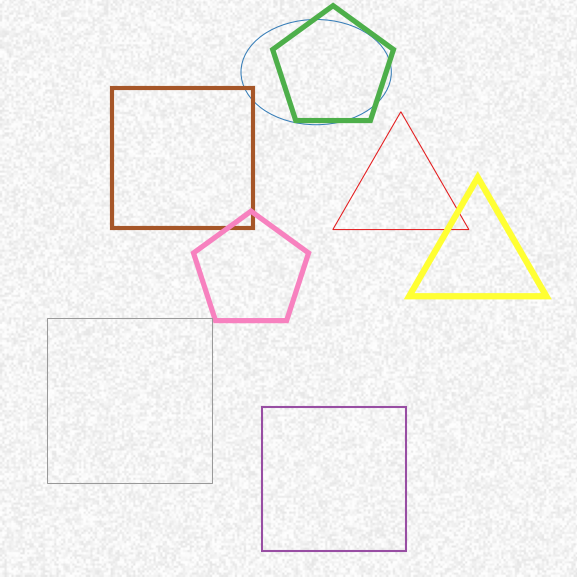[{"shape": "triangle", "thickness": 0.5, "radius": 0.68, "center": [0.694, 0.67]}, {"shape": "oval", "thickness": 0.5, "radius": 0.65, "center": [0.547, 0.874]}, {"shape": "pentagon", "thickness": 2.5, "radius": 0.55, "center": [0.577, 0.879]}, {"shape": "square", "thickness": 1, "radius": 0.63, "center": [0.579, 0.17]}, {"shape": "triangle", "thickness": 3, "radius": 0.69, "center": [0.827, 0.555]}, {"shape": "square", "thickness": 2, "radius": 0.61, "center": [0.316, 0.726]}, {"shape": "pentagon", "thickness": 2.5, "radius": 0.52, "center": [0.435, 0.529]}, {"shape": "square", "thickness": 0.5, "radius": 0.71, "center": [0.224, 0.305]}]